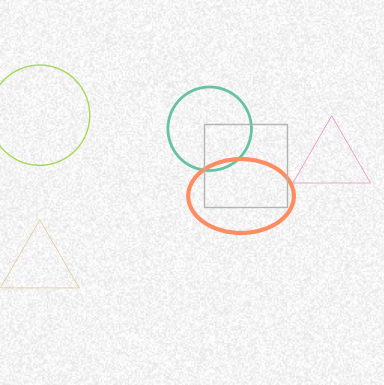[{"shape": "circle", "thickness": 2, "radius": 0.54, "center": [0.545, 0.666]}, {"shape": "oval", "thickness": 3, "radius": 0.69, "center": [0.626, 0.491]}, {"shape": "triangle", "thickness": 0.5, "radius": 0.58, "center": [0.862, 0.583]}, {"shape": "circle", "thickness": 1, "radius": 0.65, "center": [0.103, 0.701]}, {"shape": "triangle", "thickness": 0.5, "radius": 0.59, "center": [0.103, 0.311]}, {"shape": "square", "thickness": 1, "radius": 0.54, "center": [0.637, 0.571]}]